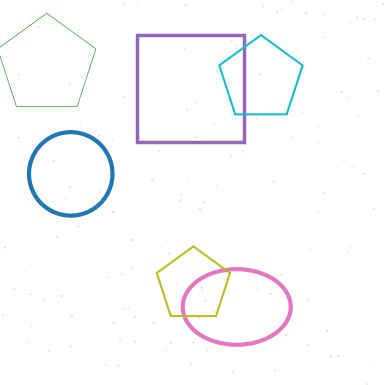[{"shape": "circle", "thickness": 3, "radius": 0.54, "center": [0.184, 0.548]}, {"shape": "pentagon", "thickness": 0.5, "radius": 0.67, "center": [0.122, 0.832]}, {"shape": "square", "thickness": 2.5, "radius": 0.69, "center": [0.495, 0.771]}, {"shape": "oval", "thickness": 3, "radius": 0.7, "center": [0.615, 0.203]}, {"shape": "pentagon", "thickness": 1.5, "radius": 0.5, "center": [0.502, 0.26]}, {"shape": "pentagon", "thickness": 1.5, "radius": 0.57, "center": [0.678, 0.795]}]